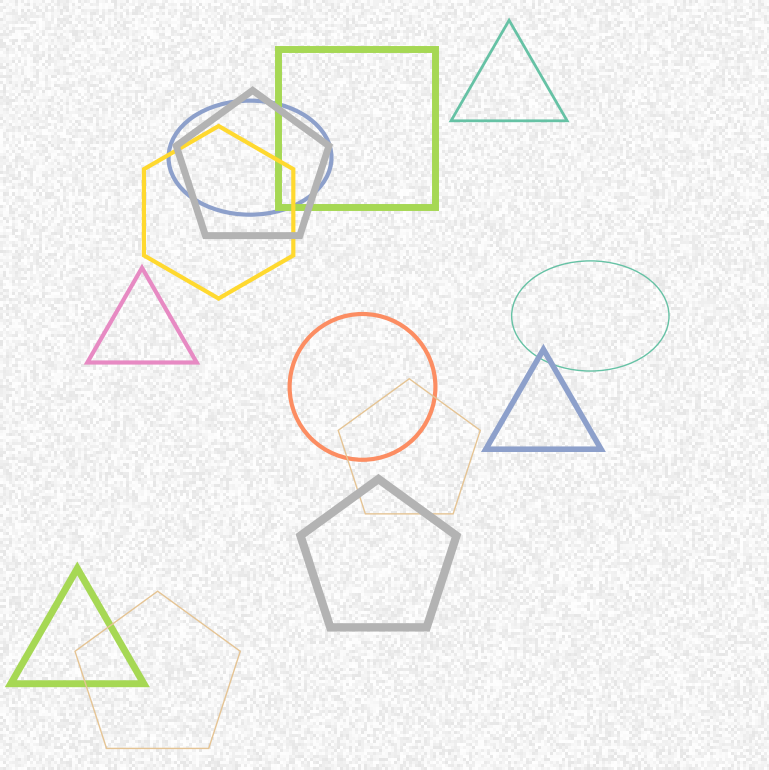[{"shape": "triangle", "thickness": 1, "radius": 0.44, "center": [0.661, 0.887]}, {"shape": "oval", "thickness": 0.5, "radius": 0.51, "center": [0.767, 0.59]}, {"shape": "circle", "thickness": 1.5, "radius": 0.47, "center": [0.471, 0.498]}, {"shape": "triangle", "thickness": 2, "radius": 0.43, "center": [0.706, 0.46]}, {"shape": "oval", "thickness": 1.5, "radius": 0.53, "center": [0.325, 0.795]}, {"shape": "triangle", "thickness": 1.5, "radius": 0.41, "center": [0.184, 0.57]}, {"shape": "triangle", "thickness": 2.5, "radius": 0.5, "center": [0.1, 0.162]}, {"shape": "square", "thickness": 2.5, "radius": 0.51, "center": [0.463, 0.834]}, {"shape": "hexagon", "thickness": 1.5, "radius": 0.56, "center": [0.284, 0.724]}, {"shape": "pentagon", "thickness": 0.5, "radius": 0.56, "center": [0.205, 0.119]}, {"shape": "pentagon", "thickness": 0.5, "radius": 0.48, "center": [0.531, 0.411]}, {"shape": "pentagon", "thickness": 3, "radius": 0.53, "center": [0.492, 0.271]}, {"shape": "pentagon", "thickness": 2.5, "radius": 0.52, "center": [0.328, 0.778]}]